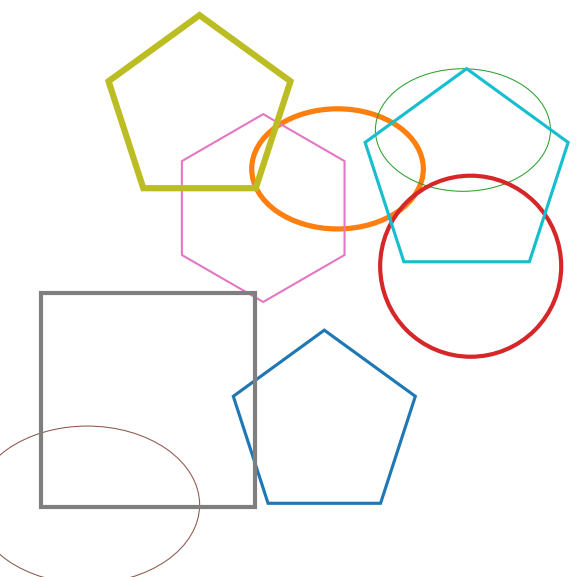[{"shape": "pentagon", "thickness": 1.5, "radius": 0.83, "center": [0.562, 0.262]}, {"shape": "oval", "thickness": 2.5, "radius": 0.74, "center": [0.584, 0.707]}, {"shape": "oval", "thickness": 0.5, "radius": 0.76, "center": [0.802, 0.774]}, {"shape": "circle", "thickness": 2, "radius": 0.78, "center": [0.815, 0.538]}, {"shape": "oval", "thickness": 0.5, "radius": 0.97, "center": [0.151, 0.125]}, {"shape": "hexagon", "thickness": 1, "radius": 0.81, "center": [0.456, 0.639]}, {"shape": "square", "thickness": 2, "radius": 0.93, "center": [0.256, 0.306]}, {"shape": "pentagon", "thickness": 3, "radius": 0.83, "center": [0.345, 0.807]}, {"shape": "pentagon", "thickness": 1.5, "radius": 0.92, "center": [0.808, 0.695]}]